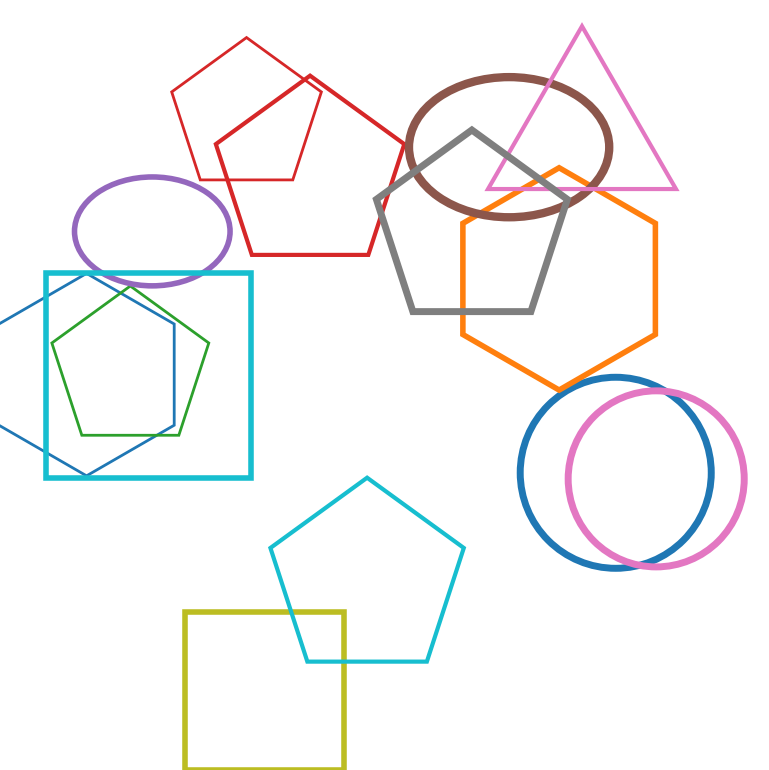[{"shape": "circle", "thickness": 2.5, "radius": 0.62, "center": [0.8, 0.386]}, {"shape": "hexagon", "thickness": 1, "radius": 0.66, "center": [0.112, 0.513]}, {"shape": "hexagon", "thickness": 2, "radius": 0.72, "center": [0.726, 0.638]}, {"shape": "pentagon", "thickness": 1, "radius": 0.54, "center": [0.169, 0.521]}, {"shape": "pentagon", "thickness": 1, "radius": 0.51, "center": [0.32, 0.849]}, {"shape": "pentagon", "thickness": 1.5, "radius": 0.64, "center": [0.403, 0.773]}, {"shape": "oval", "thickness": 2, "radius": 0.51, "center": [0.198, 0.699]}, {"shape": "oval", "thickness": 3, "radius": 0.65, "center": [0.661, 0.809]}, {"shape": "triangle", "thickness": 1.5, "radius": 0.7, "center": [0.756, 0.825]}, {"shape": "circle", "thickness": 2.5, "radius": 0.57, "center": [0.852, 0.378]}, {"shape": "pentagon", "thickness": 2.5, "radius": 0.65, "center": [0.613, 0.701]}, {"shape": "square", "thickness": 2, "radius": 0.51, "center": [0.343, 0.103]}, {"shape": "pentagon", "thickness": 1.5, "radius": 0.66, "center": [0.477, 0.248]}, {"shape": "square", "thickness": 2, "radius": 0.67, "center": [0.192, 0.512]}]